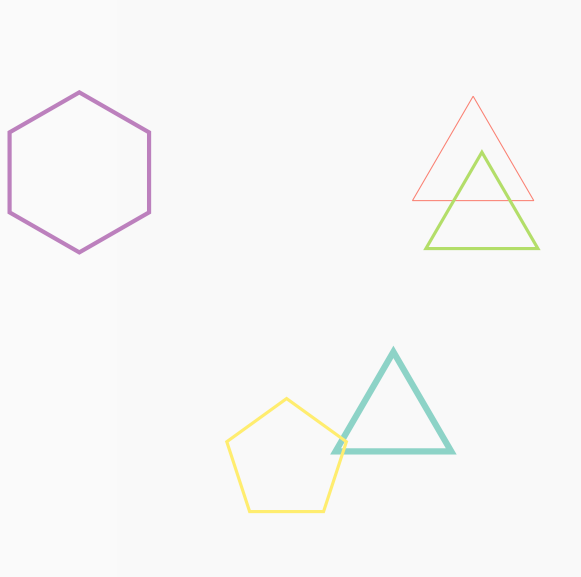[{"shape": "triangle", "thickness": 3, "radius": 0.57, "center": [0.677, 0.275]}, {"shape": "triangle", "thickness": 0.5, "radius": 0.6, "center": [0.814, 0.712]}, {"shape": "triangle", "thickness": 1.5, "radius": 0.56, "center": [0.829, 0.624]}, {"shape": "hexagon", "thickness": 2, "radius": 0.69, "center": [0.136, 0.701]}, {"shape": "pentagon", "thickness": 1.5, "radius": 0.54, "center": [0.493, 0.201]}]